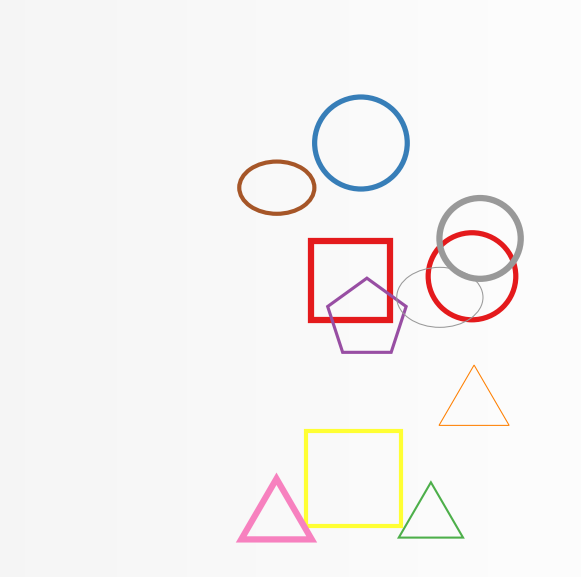[{"shape": "circle", "thickness": 2.5, "radius": 0.38, "center": [0.812, 0.521]}, {"shape": "square", "thickness": 3, "radius": 0.34, "center": [0.604, 0.513]}, {"shape": "circle", "thickness": 2.5, "radius": 0.4, "center": [0.621, 0.751]}, {"shape": "triangle", "thickness": 1, "radius": 0.32, "center": [0.741, 0.1]}, {"shape": "pentagon", "thickness": 1.5, "radius": 0.35, "center": [0.631, 0.446]}, {"shape": "triangle", "thickness": 0.5, "radius": 0.35, "center": [0.816, 0.297]}, {"shape": "square", "thickness": 2, "radius": 0.41, "center": [0.608, 0.171]}, {"shape": "oval", "thickness": 2, "radius": 0.32, "center": [0.476, 0.674]}, {"shape": "triangle", "thickness": 3, "radius": 0.35, "center": [0.476, 0.1]}, {"shape": "oval", "thickness": 0.5, "radius": 0.37, "center": [0.757, 0.484]}, {"shape": "circle", "thickness": 3, "radius": 0.35, "center": [0.826, 0.586]}]